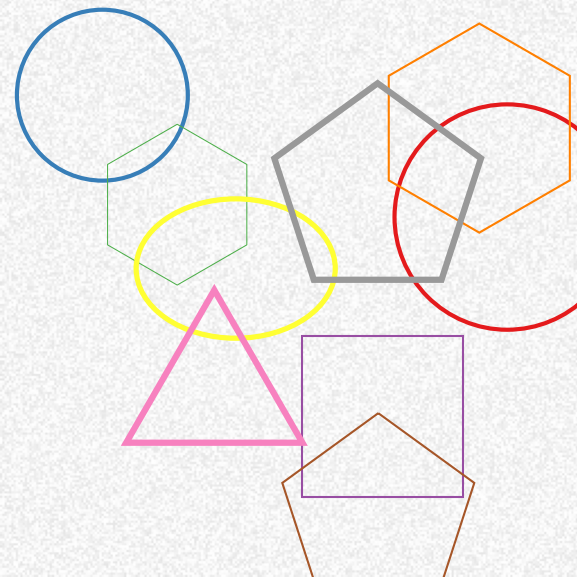[{"shape": "circle", "thickness": 2, "radius": 0.98, "center": [0.878, 0.623]}, {"shape": "circle", "thickness": 2, "radius": 0.74, "center": [0.177, 0.834]}, {"shape": "hexagon", "thickness": 0.5, "radius": 0.7, "center": [0.307, 0.645]}, {"shape": "square", "thickness": 1, "radius": 0.7, "center": [0.662, 0.278]}, {"shape": "hexagon", "thickness": 1, "radius": 0.91, "center": [0.83, 0.777]}, {"shape": "oval", "thickness": 2.5, "radius": 0.86, "center": [0.408, 0.534]}, {"shape": "pentagon", "thickness": 1, "radius": 0.87, "center": [0.655, 0.109]}, {"shape": "triangle", "thickness": 3, "radius": 0.88, "center": [0.371, 0.321]}, {"shape": "pentagon", "thickness": 3, "radius": 0.94, "center": [0.654, 0.667]}]